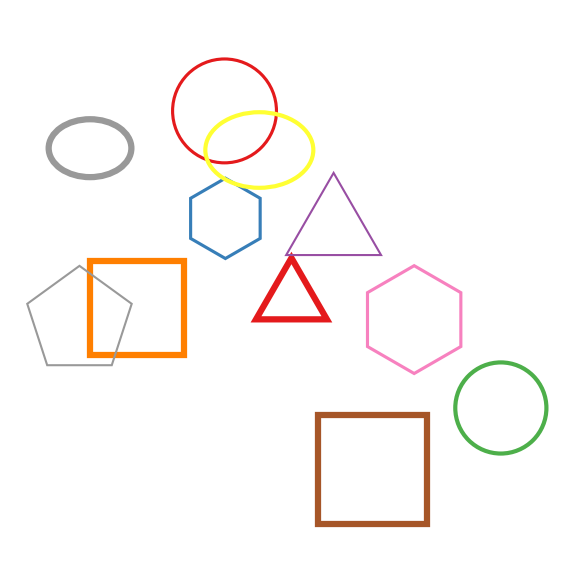[{"shape": "circle", "thickness": 1.5, "radius": 0.45, "center": [0.389, 0.807]}, {"shape": "triangle", "thickness": 3, "radius": 0.35, "center": [0.505, 0.482]}, {"shape": "hexagon", "thickness": 1.5, "radius": 0.35, "center": [0.39, 0.621]}, {"shape": "circle", "thickness": 2, "radius": 0.39, "center": [0.867, 0.293]}, {"shape": "triangle", "thickness": 1, "radius": 0.47, "center": [0.578, 0.605]}, {"shape": "square", "thickness": 3, "radius": 0.41, "center": [0.238, 0.467]}, {"shape": "oval", "thickness": 2, "radius": 0.47, "center": [0.449, 0.739]}, {"shape": "square", "thickness": 3, "radius": 0.47, "center": [0.645, 0.186]}, {"shape": "hexagon", "thickness": 1.5, "radius": 0.47, "center": [0.717, 0.446]}, {"shape": "oval", "thickness": 3, "radius": 0.36, "center": [0.156, 0.743]}, {"shape": "pentagon", "thickness": 1, "radius": 0.48, "center": [0.138, 0.444]}]